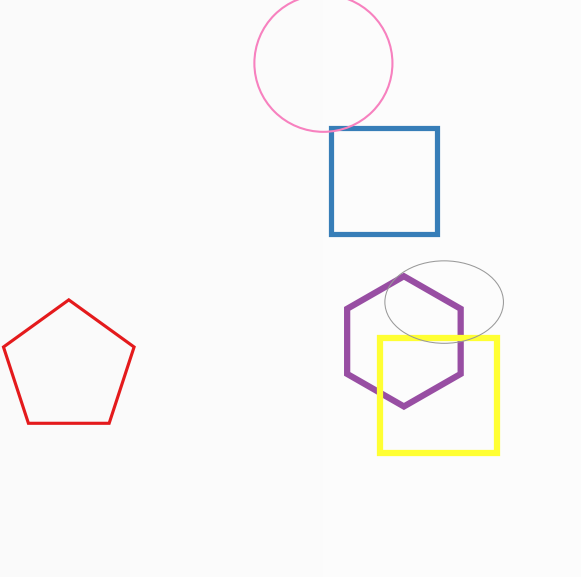[{"shape": "pentagon", "thickness": 1.5, "radius": 0.59, "center": [0.118, 0.362]}, {"shape": "square", "thickness": 2.5, "radius": 0.46, "center": [0.661, 0.686]}, {"shape": "hexagon", "thickness": 3, "radius": 0.56, "center": [0.695, 0.408]}, {"shape": "square", "thickness": 3, "radius": 0.5, "center": [0.755, 0.314]}, {"shape": "circle", "thickness": 1, "radius": 0.59, "center": [0.556, 0.89]}, {"shape": "oval", "thickness": 0.5, "radius": 0.51, "center": [0.764, 0.476]}]